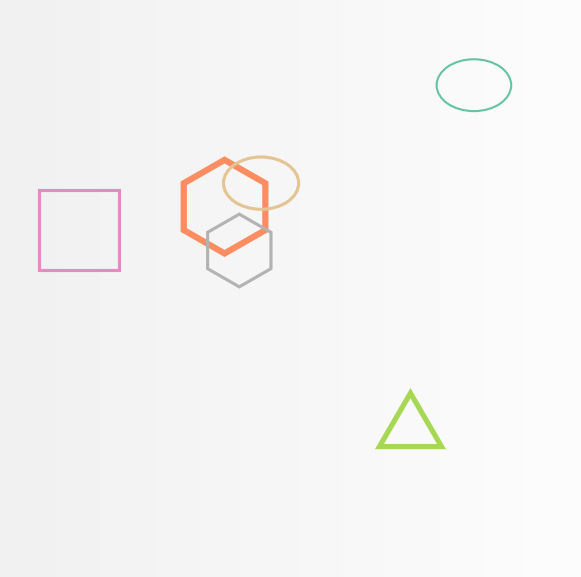[{"shape": "oval", "thickness": 1, "radius": 0.32, "center": [0.815, 0.852]}, {"shape": "hexagon", "thickness": 3, "radius": 0.41, "center": [0.386, 0.641]}, {"shape": "square", "thickness": 1.5, "radius": 0.34, "center": [0.135, 0.601]}, {"shape": "triangle", "thickness": 2.5, "radius": 0.31, "center": [0.706, 0.257]}, {"shape": "oval", "thickness": 1.5, "radius": 0.32, "center": [0.449, 0.682]}, {"shape": "hexagon", "thickness": 1.5, "radius": 0.31, "center": [0.412, 0.565]}]